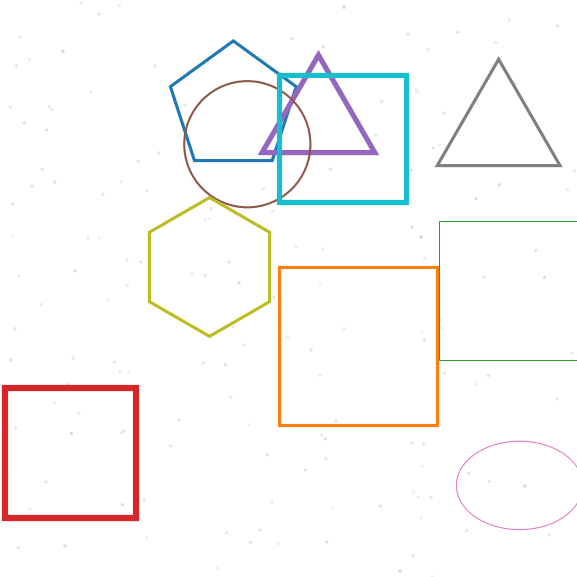[{"shape": "pentagon", "thickness": 1.5, "radius": 0.57, "center": [0.404, 0.814]}, {"shape": "square", "thickness": 1.5, "radius": 0.69, "center": [0.62, 0.4]}, {"shape": "square", "thickness": 0.5, "radius": 0.6, "center": [0.881, 0.496]}, {"shape": "square", "thickness": 3, "radius": 0.57, "center": [0.122, 0.215]}, {"shape": "triangle", "thickness": 2.5, "radius": 0.56, "center": [0.551, 0.791]}, {"shape": "circle", "thickness": 1, "radius": 0.55, "center": [0.428, 0.749]}, {"shape": "oval", "thickness": 0.5, "radius": 0.55, "center": [0.9, 0.159]}, {"shape": "triangle", "thickness": 1.5, "radius": 0.61, "center": [0.863, 0.774]}, {"shape": "hexagon", "thickness": 1.5, "radius": 0.6, "center": [0.363, 0.537]}, {"shape": "square", "thickness": 2.5, "radius": 0.55, "center": [0.593, 0.759]}]